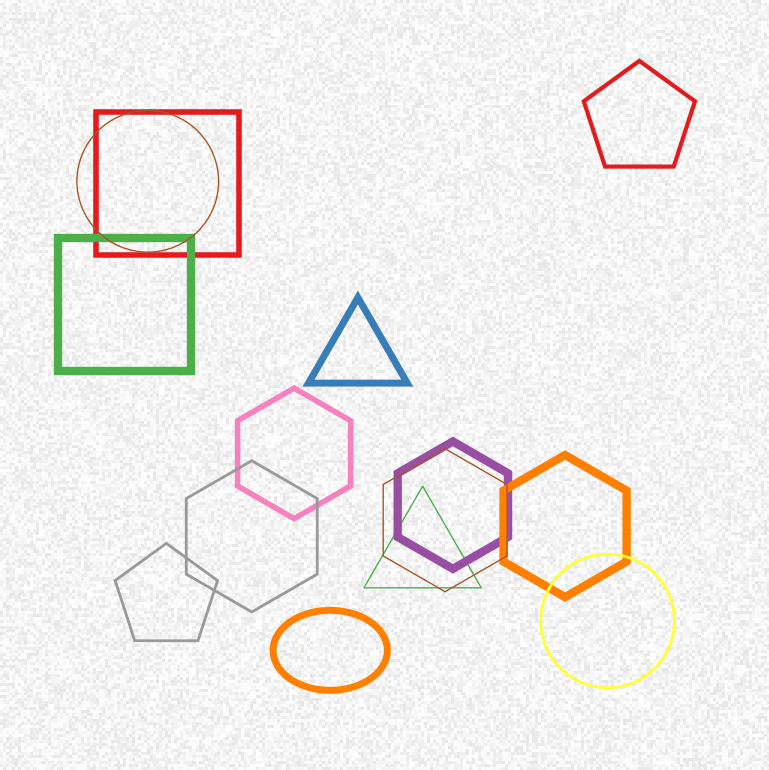[{"shape": "pentagon", "thickness": 1.5, "radius": 0.38, "center": [0.83, 0.845]}, {"shape": "square", "thickness": 2, "radius": 0.47, "center": [0.217, 0.762]}, {"shape": "triangle", "thickness": 2.5, "radius": 0.37, "center": [0.465, 0.539]}, {"shape": "triangle", "thickness": 0.5, "radius": 0.44, "center": [0.549, 0.281]}, {"shape": "square", "thickness": 3, "radius": 0.43, "center": [0.162, 0.605]}, {"shape": "hexagon", "thickness": 3, "radius": 0.41, "center": [0.588, 0.344]}, {"shape": "hexagon", "thickness": 3, "radius": 0.46, "center": [0.734, 0.317]}, {"shape": "oval", "thickness": 2.5, "radius": 0.37, "center": [0.429, 0.155]}, {"shape": "circle", "thickness": 1, "radius": 0.43, "center": [0.789, 0.194]}, {"shape": "hexagon", "thickness": 0.5, "radius": 0.46, "center": [0.578, 0.324]}, {"shape": "circle", "thickness": 0.5, "radius": 0.46, "center": [0.192, 0.765]}, {"shape": "hexagon", "thickness": 2, "radius": 0.42, "center": [0.382, 0.411]}, {"shape": "pentagon", "thickness": 1, "radius": 0.35, "center": [0.216, 0.224]}, {"shape": "hexagon", "thickness": 1, "radius": 0.49, "center": [0.327, 0.303]}]